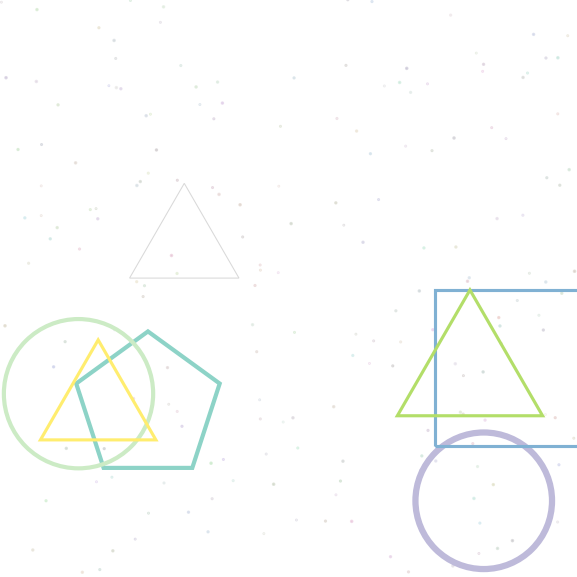[{"shape": "pentagon", "thickness": 2, "radius": 0.65, "center": [0.256, 0.295]}, {"shape": "circle", "thickness": 3, "radius": 0.59, "center": [0.838, 0.132]}, {"shape": "square", "thickness": 1.5, "radius": 0.68, "center": [0.889, 0.362]}, {"shape": "triangle", "thickness": 1.5, "radius": 0.73, "center": [0.814, 0.352]}, {"shape": "triangle", "thickness": 0.5, "radius": 0.55, "center": [0.319, 0.572]}, {"shape": "circle", "thickness": 2, "radius": 0.65, "center": [0.136, 0.317]}, {"shape": "triangle", "thickness": 1.5, "radius": 0.58, "center": [0.17, 0.295]}]